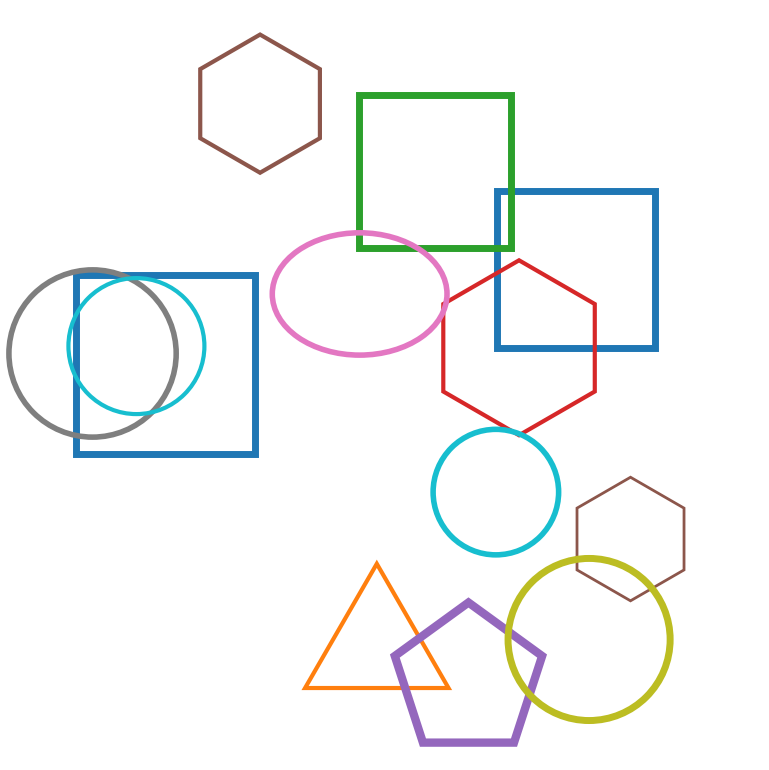[{"shape": "square", "thickness": 2.5, "radius": 0.51, "center": [0.748, 0.65]}, {"shape": "square", "thickness": 2.5, "radius": 0.58, "center": [0.215, 0.527]}, {"shape": "triangle", "thickness": 1.5, "radius": 0.54, "center": [0.489, 0.16]}, {"shape": "square", "thickness": 2.5, "radius": 0.5, "center": [0.565, 0.777]}, {"shape": "hexagon", "thickness": 1.5, "radius": 0.57, "center": [0.674, 0.548]}, {"shape": "pentagon", "thickness": 3, "radius": 0.5, "center": [0.608, 0.117]}, {"shape": "hexagon", "thickness": 1, "radius": 0.4, "center": [0.819, 0.3]}, {"shape": "hexagon", "thickness": 1.5, "radius": 0.45, "center": [0.338, 0.865]}, {"shape": "oval", "thickness": 2, "radius": 0.57, "center": [0.467, 0.618]}, {"shape": "circle", "thickness": 2, "radius": 0.54, "center": [0.12, 0.541]}, {"shape": "circle", "thickness": 2.5, "radius": 0.53, "center": [0.765, 0.169]}, {"shape": "circle", "thickness": 2, "radius": 0.41, "center": [0.644, 0.361]}, {"shape": "circle", "thickness": 1.5, "radius": 0.44, "center": [0.177, 0.551]}]